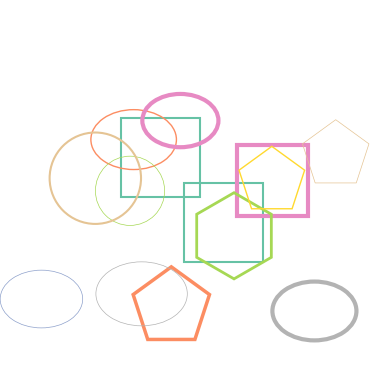[{"shape": "square", "thickness": 1.5, "radius": 0.51, "center": [0.416, 0.591]}, {"shape": "square", "thickness": 1.5, "radius": 0.51, "center": [0.581, 0.422]}, {"shape": "oval", "thickness": 1, "radius": 0.56, "center": [0.347, 0.637]}, {"shape": "pentagon", "thickness": 2.5, "radius": 0.52, "center": [0.445, 0.203]}, {"shape": "oval", "thickness": 0.5, "radius": 0.54, "center": [0.108, 0.223]}, {"shape": "square", "thickness": 3, "radius": 0.46, "center": [0.707, 0.531]}, {"shape": "oval", "thickness": 3, "radius": 0.49, "center": [0.469, 0.687]}, {"shape": "hexagon", "thickness": 2, "radius": 0.56, "center": [0.608, 0.388]}, {"shape": "circle", "thickness": 0.5, "radius": 0.45, "center": [0.338, 0.504]}, {"shape": "pentagon", "thickness": 1, "radius": 0.45, "center": [0.706, 0.53]}, {"shape": "pentagon", "thickness": 0.5, "radius": 0.45, "center": [0.872, 0.598]}, {"shape": "circle", "thickness": 1.5, "radius": 0.59, "center": [0.248, 0.537]}, {"shape": "oval", "thickness": 0.5, "radius": 0.59, "center": [0.368, 0.237]}, {"shape": "oval", "thickness": 3, "radius": 0.55, "center": [0.817, 0.192]}]